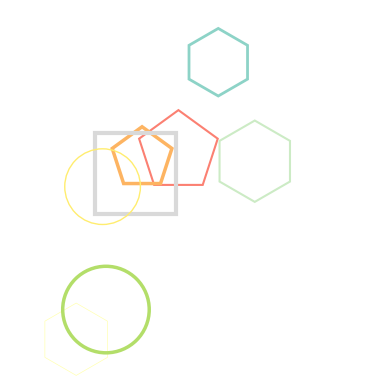[{"shape": "hexagon", "thickness": 2, "radius": 0.44, "center": [0.567, 0.838]}, {"shape": "hexagon", "thickness": 0.5, "radius": 0.47, "center": [0.198, 0.119]}, {"shape": "pentagon", "thickness": 1.5, "radius": 0.54, "center": [0.463, 0.607]}, {"shape": "pentagon", "thickness": 2.5, "radius": 0.41, "center": [0.369, 0.589]}, {"shape": "circle", "thickness": 2.5, "radius": 0.56, "center": [0.275, 0.196]}, {"shape": "square", "thickness": 3, "radius": 0.52, "center": [0.352, 0.549]}, {"shape": "hexagon", "thickness": 1.5, "radius": 0.53, "center": [0.662, 0.581]}, {"shape": "circle", "thickness": 1, "radius": 0.49, "center": [0.266, 0.515]}]